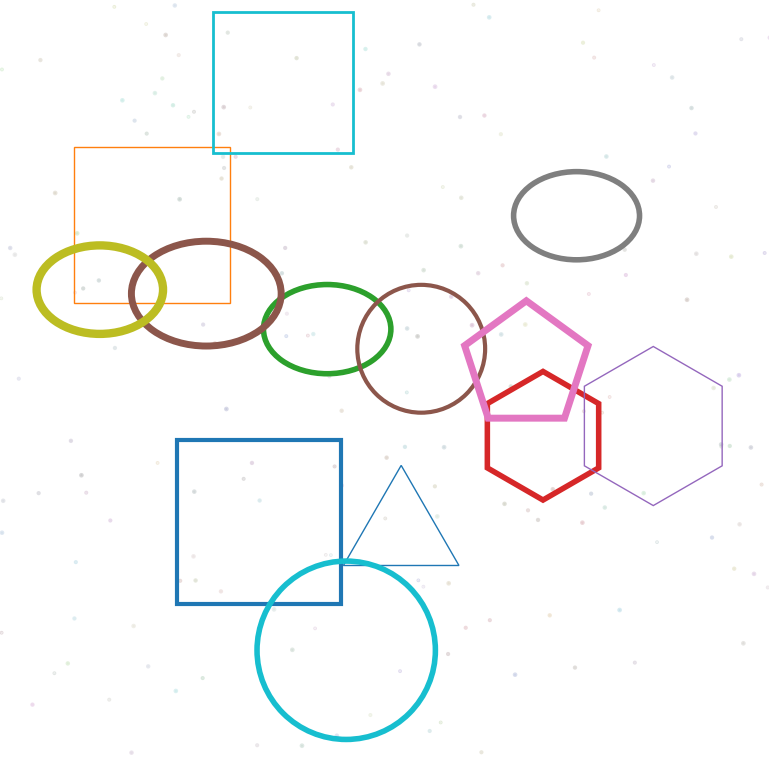[{"shape": "square", "thickness": 1.5, "radius": 0.53, "center": [0.336, 0.322]}, {"shape": "triangle", "thickness": 0.5, "radius": 0.43, "center": [0.521, 0.309]}, {"shape": "square", "thickness": 0.5, "radius": 0.51, "center": [0.197, 0.707]}, {"shape": "oval", "thickness": 2, "radius": 0.41, "center": [0.425, 0.573]}, {"shape": "hexagon", "thickness": 2, "radius": 0.42, "center": [0.705, 0.434]}, {"shape": "hexagon", "thickness": 0.5, "radius": 0.52, "center": [0.848, 0.447]}, {"shape": "circle", "thickness": 1.5, "radius": 0.42, "center": [0.547, 0.547]}, {"shape": "oval", "thickness": 2.5, "radius": 0.49, "center": [0.268, 0.619]}, {"shape": "pentagon", "thickness": 2.5, "radius": 0.42, "center": [0.684, 0.525]}, {"shape": "oval", "thickness": 2, "radius": 0.41, "center": [0.749, 0.72]}, {"shape": "oval", "thickness": 3, "radius": 0.41, "center": [0.13, 0.624]}, {"shape": "circle", "thickness": 2, "radius": 0.58, "center": [0.45, 0.156]}, {"shape": "square", "thickness": 1, "radius": 0.46, "center": [0.367, 0.893]}]